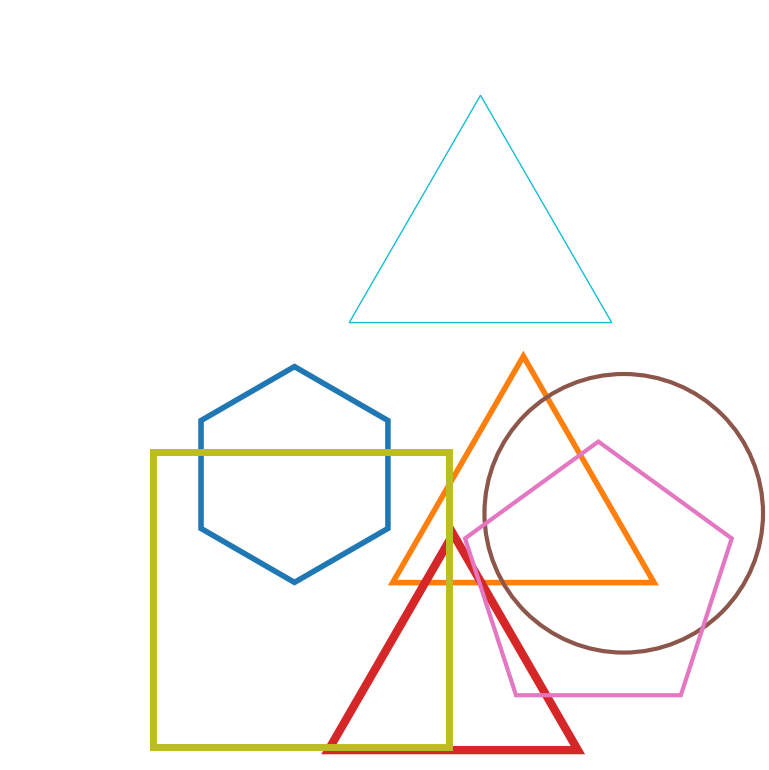[{"shape": "hexagon", "thickness": 2, "radius": 0.7, "center": [0.382, 0.384]}, {"shape": "triangle", "thickness": 2, "radius": 0.98, "center": [0.68, 0.341]}, {"shape": "triangle", "thickness": 3, "radius": 0.94, "center": [0.589, 0.119]}, {"shape": "circle", "thickness": 1.5, "radius": 0.9, "center": [0.81, 0.333]}, {"shape": "pentagon", "thickness": 1.5, "radius": 0.91, "center": [0.777, 0.244]}, {"shape": "square", "thickness": 2.5, "radius": 0.96, "center": [0.391, 0.222]}, {"shape": "triangle", "thickness": 0.5, "radius": 0.98, "center": [0.624, 0.679]}]